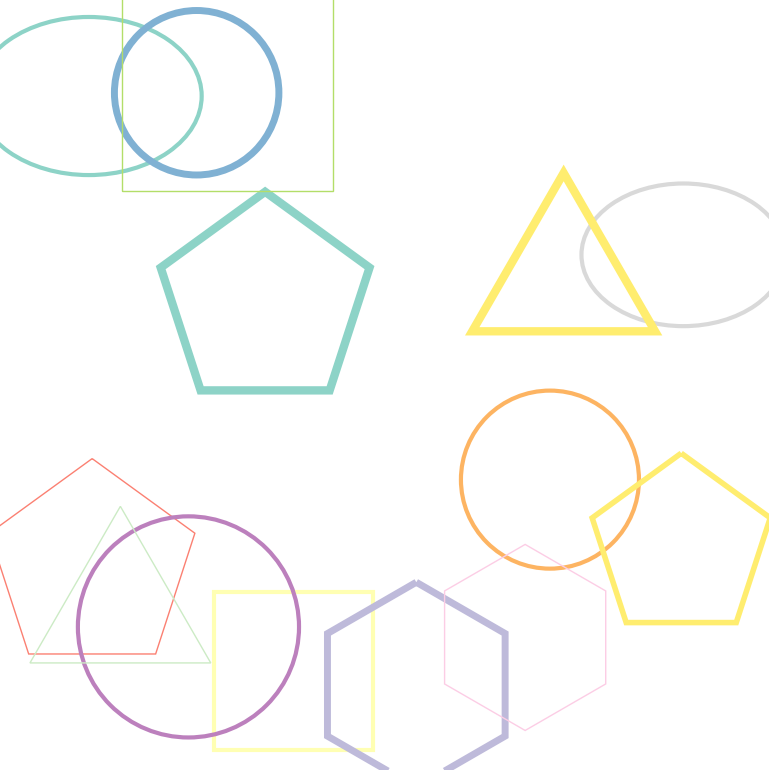[{"shape": "oval", "thickness": 1.5, "radius": 0.73, "center": [0.115, 0.875]}, {"shape": "pentagon", "thickness": 3, "radius": 0.71, "center": [0.344, 0.608]}, {"shape": "square", "thickness": 1.5, "radius": 0.51, "center": [0.381, 0.129]}, {"shape": "hexagon", "thickness": 2.5, "radius": 0.67, "center": [0.541, 0.111]}, {"shape": "pentagon", "thickness": 0.5, "radius": 0.7, "center": [0.12, 0.264]}, {"shape": "circle", "thickness": 2.5, "radius": 0.53, "center": [0.255, 0.88]}, {"shape": "circle", "thickness": 1.5, "radius": 0.58, "center": [0.714, 0.377]}, {"shape": "square", "thickness": 0.5, "radius": 0.68, "center": [0.296, 0.888]}, {"shape": "hexagon", "thickness": 0.5, "radius": 0.6, "center": [0.682, 0.172]}, {"shape": "oval", "thickness": 1.5, "radius": 0.66, "center": [0.887, 0.669]}, {"shape": "circle", "thickness": 1.5, "radius": 0.72, "center": [0.245, 0.186]}, {"shape": "triangle", "thickness": 0.5, "radius": 0.68, "center": [0.156, 0.207]}, {"shape": "pentagon", "thickness": 2, "radius": 0.61, "center": [0.885, 0.29]}, {"shape": "triangle", "thickness": 3, "radius": 0.69, "center": [0.732, 0.638]}]